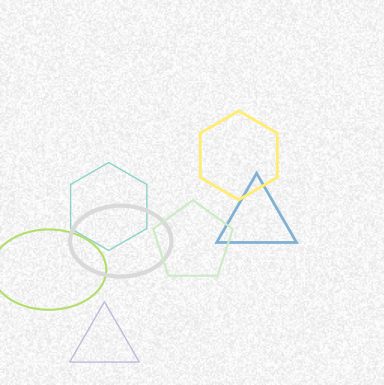[{"shape": "hexagon", "thickness": 1, "radius": 0.57, "center": [0.282, 0.464]}, {"shape": "triangle", "thickness": 1, "radius": 0.52, "center": [0.271, 0.112]}, {"shape": "triangle", "thickness": 2, "radius": 0.6, "center": [0.666, 0.43]}, {"shape": "oval", "thickness": 1.5, "radius": 0.75, "center": [0.127, 0.3]}, {"shape": "oval", "thickness": 3, "radius": 0.66, "center": [0.314, 0.374]}, {"shape": "pentagon", "thickness": 1.5, "radius": 0.54, "center": [0.501, 0.372]}, {"shape": "hexagon", "thickness": 2, "radius": 0.58, "center": [0.62, 0.596]}]